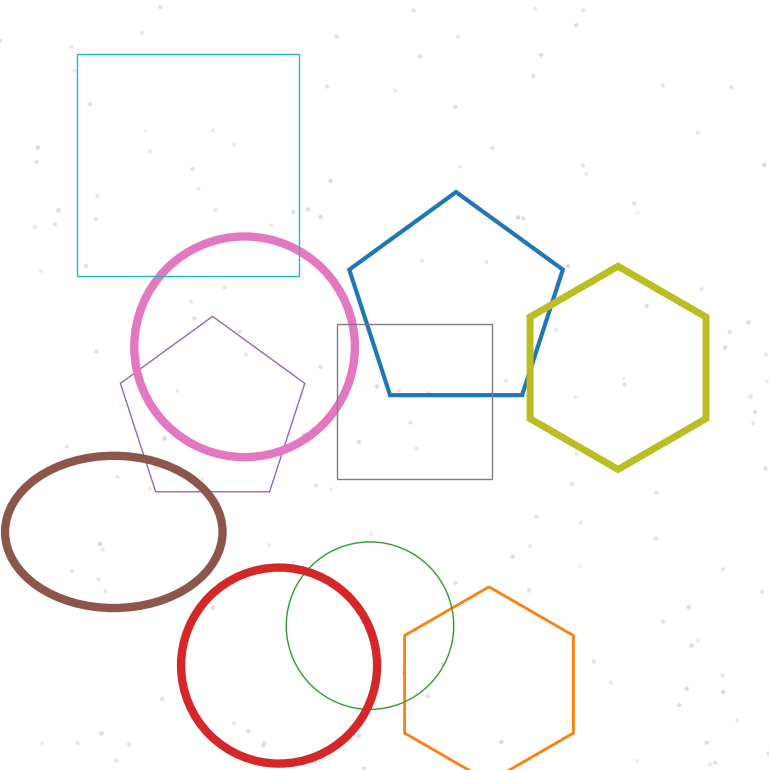[{"shape": "pentagon", "thickness": 1.5, "radius": 0.73, "center": [0.592, 0.605]}, {"shape": "hexagon", "thickness": 1, "radius": 0.63, "center": [0.635, 0.111]}, {"shape": "circle", "thickness": 0.5, "radius": 0.54, "center": [0.48, 0.187]}, {"shape": "circle", "thickness": 3, "radius": 0.64, "center": [0.362, 0.136]}, {"shape": "pentagon", "thickness": 0.5, "radius": 0.63, "center": [0.276, 0.463]}, {"shape": "oval", "thickness": 3, "radius": 0.71, "center": [0.148, 0.309]}, {"shape": "circle", "thickness": 3, "radius": 0.72, "center": [0.318, 0.55]}, {"shape": "square", "thickness": 0.5, "radius": 0.5, "center": [0.538, 0.478]}, {"shape": "hexagon", "thickness": 2.5, "radius": 0.66, "center": [0.803, 0.522]}, {"shape": "square", "thickness": 0.5, "radius": 0.72, "center": [0.244, 0.786]}]